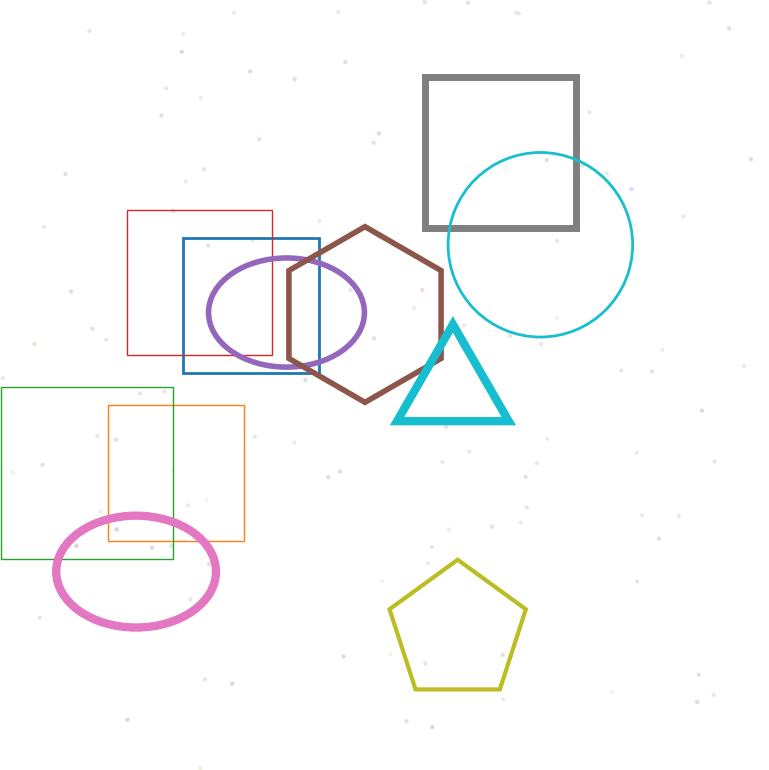[{"shape": "square", "thickness": 1, "radius": 0.44, "center": [0.326, 0.603]}, {"shape": "square", "thickness": 0.5, "radius": 0.44, "center": [0.228, 0.386]}, {"shape": "square", "thickness": 0.5, "radius": 0.56, "center": [0.113, 0.386]}, {"shape": "square", "thickness": 0.5, "radius": 0.47, "center": [0.259, 0.633]}, {"shape": "oval", "thickness": 2, "radius": 0.51, "center": [0.372, 0.594]}, {"shape": "hexagon", "thickness": 2, "radius": 0.57, "center": [0.474, 0.592]}, {"shape": "oval", "thickness": 3, "radius": 0.52, "center": [0.177, 0.258]}, {"shape": "square", "thickness": 2.5, "radius": 0.49, "center": [0.651, 0.802]}, {"shape": "pentagon", "thickness": 1.5, "radius": 0.47, "center": [0.594, 0.18]}, {"shape": "circle", "thickness": 1, "radius": 0.6, "center": [0.702, 0.682]}, {"shape": "triangle", "thickness": 3, "radius": 0.42, "center": [0.588, 0.495]}]